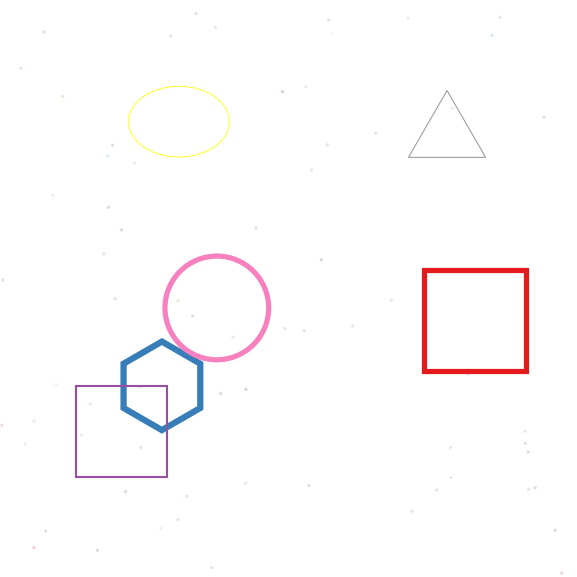[{"shape": "square", "thickness": 2.5, "radius": 0.44, "center": [0.823, 0.444]}, {"shape": "hexagon", "thickness": 3, "radius": 0.38, "center": [0.28, 0.331]}, {"shape": "square", "thickness": 1, "radius": 0.39, "center": [0.21, 0.251]}, {"shape": "oval", "thickness": 0.5, "radius": 0.44, "center": [0.31, 0.788]}, {"shape": "circle", "thickness": 2.5, "radius": 0.45, "center": [0.375, 0.466]}, {"shape": "triangle", "thickness": 0.5, "radius": 0.39, "center": [0.774, 0.765]}]